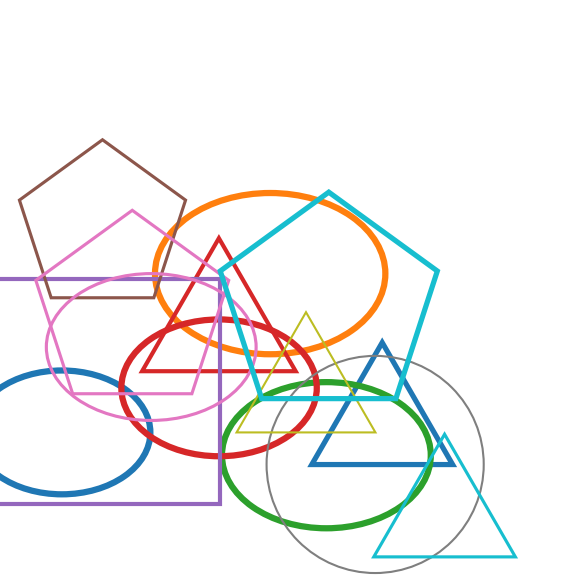[{"shape": "oval", "thickness": 3, "radius": 0.77, "center": [0.107, 0.25]}, {"shape": "triangle", "thickness": 2.5, "radius": 0.7, "center": [0.662, 0.265]}, {"shape": "oval", "thickness": 3, "radius": 1.0, "center": [0.468, 0.525]}, {"shape": "oval", "thickness": 3, "radius": 0.9, "center": [0.565, 0.211]}, {"shape": "oval", "thickness": 3, "radius": 0.85, "center": [0.379, 0.328]}, {"shape": "triangle", "thickness": 2, "radius": 0.77, "center": [0.379, 0.433]}, {"shape": "square", "thickness": 2, "radius": 0.98, "center": [0.186, 0.321]}, {"shape": "pentagon", "thickness": 1.5, "radius": 0.76, "center": [0.177, 0.606]}, {"shape": "oval", "thickness": 1.5, "radius": 0.91, "center": [0.262, 0.398]}, {"shape": "pentagon", "thickness": 1.5, "radius": 0.88, "center": [0.229, 0.459]}, {"shape": "circle", "thickness": 1, "radius": 0.94, "center": [0.65, 0.195]}, {"shape": "triangle", "thickness": 1, "radius": 0.69, "center": [0.53, 0.32]}, {"shape": "triangle", "thickness": 1.5, "radius": 0.71, "center": [0.77, 0.106]}, {"shape": "pentagon", "thickness": 2.5, "radius": 0.99, "center": [0.569, 0.469]}]